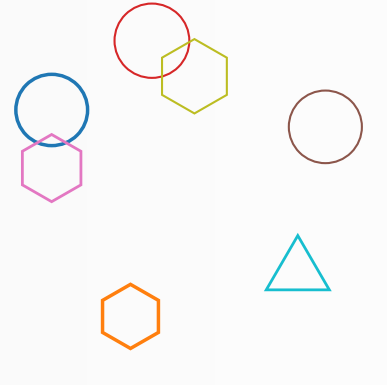[{"shape": "circle", "thickness": 2.5, "radius": 0.46, "center": [0.133, 0.714]}, {"shape": "hexagon", "thickness": 2.5, "radius": 0.42, "center": [0.337, 0.178]}, {"shape": "circle", "thickness": 1.5, "radius": 0.48, "center": [0.392, 0.894]}, {"shape": "circle", "thickness": 1.5, "radius": 0.47, "center": [0.84, 0.671]}, {"shape": "hexagon", "thickness": 2, "radius": 0.44, "center": [0.133, 0.563]}, {"shape": "hexagon", "thickness": 1.5, "radius": 0.48, "center": [0.502, 0.802]}, {"shape": "triangle", "thickness": 2, "radius": 0.47, "center": [0.768, 0.294]}]